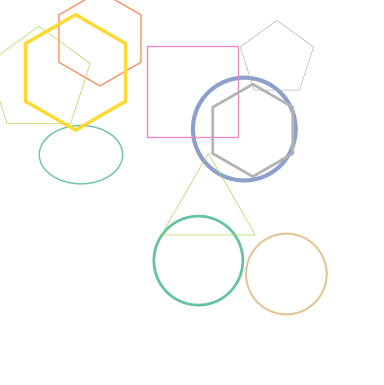[{"shape": "oval", "thickness": 1, "radius": 0.54, "center": [0.21, 0.598]}, {"shape": "circle", "thickness": 2, "radius": 0.58, "center": [0.515, 0.323]}, {"shape": "hexagon", "thickness": 1, "radius": 0.61, "center": [0.26, 0.9]}, {"shape": "circle", "thickness": 3, "radius": 0.67, "center": [0.635, 0.665]}, {"shape": "square", "thickness": 1, "radius": 0.59, "center": [0.499, 0.763]}, {"shape": "triangle", "thickness": 0.5, "radius": 0.71, "center": [0.541, 0.46]}, {"shape": "pentagon", "thickness": 0.5, "radius": 0.7, "center": [0.101, 0.792]}, {"shape": "hexagon", "thickness": 2.5, "radius": 0.75, "center": [0.196, 0.812]}, {"shape": "circle", "thickness": 1.5, "radius": 0.52, "center": [0.744, 0.288]}, {"shape": "hexagon", "thickness": 2, "radius": 0.6, "center": [0.657, 0.661]}, {"shape": "pentagon", "thickness": 0.5, "radius": 0.5, "center": [0.719, 0.847]}]